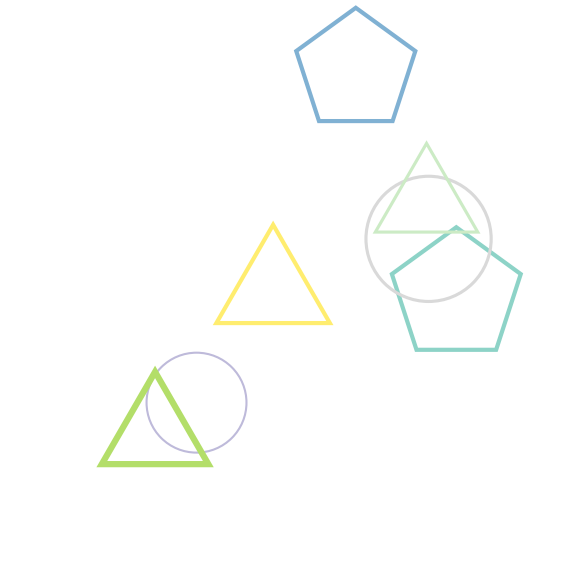[{"shape": "pentagon", "thickness": 2, "radius": 0.59, "center": [0.79, 0.488]}, {"shape": "circle", "thickness": 1, "radius": 0.43, "center": [0.34, 0.302]}, {"shape": "pentagon", "thickness": 2, "radius": 0.54, "center": [0.616, 0.877]}, {"shape": "triangle", "thickness": 3, "radius": 0.53, "center": [0.269, 0.249]}, {"shape": "circle", "thickness": 1.5, "radius": 0.54, "center": [0.742, 0.586]}, {"shape": "triangle", "thickness": 1.5, "radius": 0.51, "center": [0.739, 0.648]}, {"shape": "triangle", "thickness": 2, "radius": 0.57, "center": [0.473, 0.496]}]